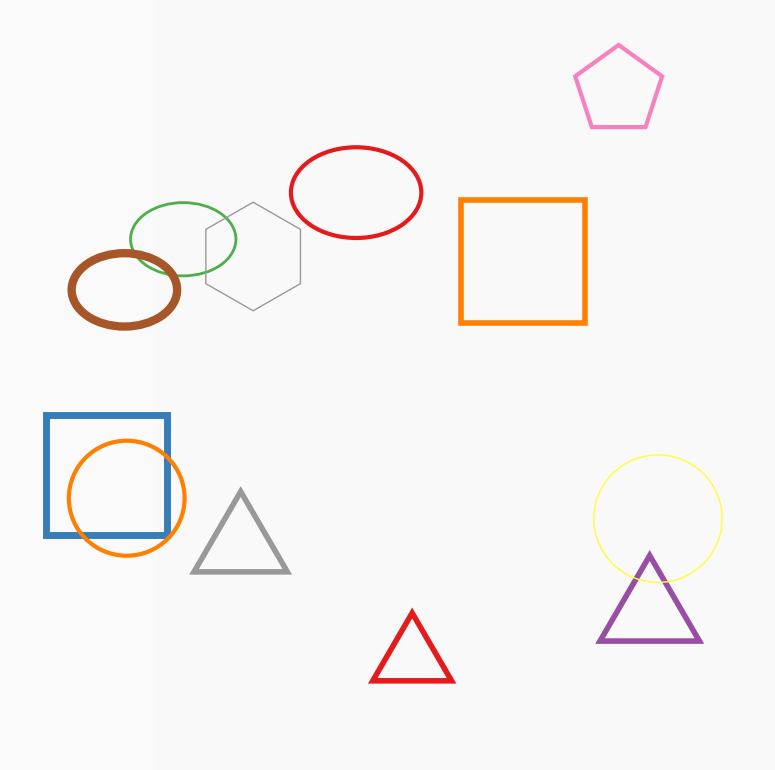[{"shape": "triangle", "thickness": 2, "radius": 0.29, "center": [0.532, 0.145]}, {"shape": "oval", "thickness": 1.5, "radius": 0.42, "center": [0.46, 0.75]}, {"shape": "square", "thickness": 2.5, "radius": 0.39, "center": [0.138, 0.383]}, {"shape": "oval", "thickness": 1, "radius": 0.34, "center": [0.236, 0.689]}, {"shape": "triangle", "thickness": 2, "radius": 0.37, "center": [0.838, 0.204]}, {"shape": "circle", "thickness": 1.5, "radius": 0.37, "center": [0.164, 0.353]}, {"shape": "square", "thickness": 2, "radius": 0.4, "center": [0.675, 0.66]}, {"shape": "circle", "thickness": 0.5, "radius": 0.41, "center": [0.849, 0.326]}, {"shape": "oval", "thickness": 3, "radius": 0.34, "center": [0.16, 0.624]}, {"shape": "pentagon", "thickness": 1.5, "radius": 0.29, "center": [0.798, 0.883]}, {"shape": "hexagon", "thickness": 0.5, "radius": 0.35, "center": [0.327, 0.667]}, {"shape": "triangle", "thickness": 2, "radius": 0.35, "center": [0.311, 0.292]}]